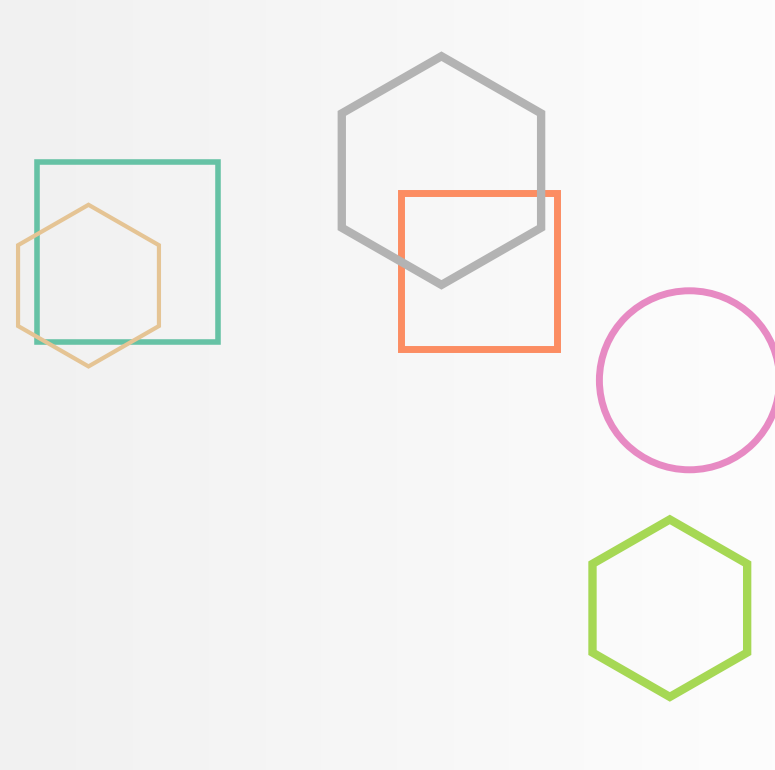[{"shape": "square", "thickness": 2, "radius": 0.58, "center": [0.164, 0.673]}, {"shape": "square", "thickness": 2.5, "radius": 0.5, "center": [0.618, 0.648]}, {"shape": "circle", "thickness": 2.5, "radius": 0.58, "center": [0.89, 0.506]}, {"shape": "hexagon", "thickness": 3, "radius": 0.58, "center": [0.864, 0.21]}, {"shape": "hexagon", "thickness": 1.5, "radius": 0.52, "center": [0.114, 0.629]}, {"shape": "hexagon", "thickness": 3, "radius": 0.74, "center": [0.57, 0.779]}]